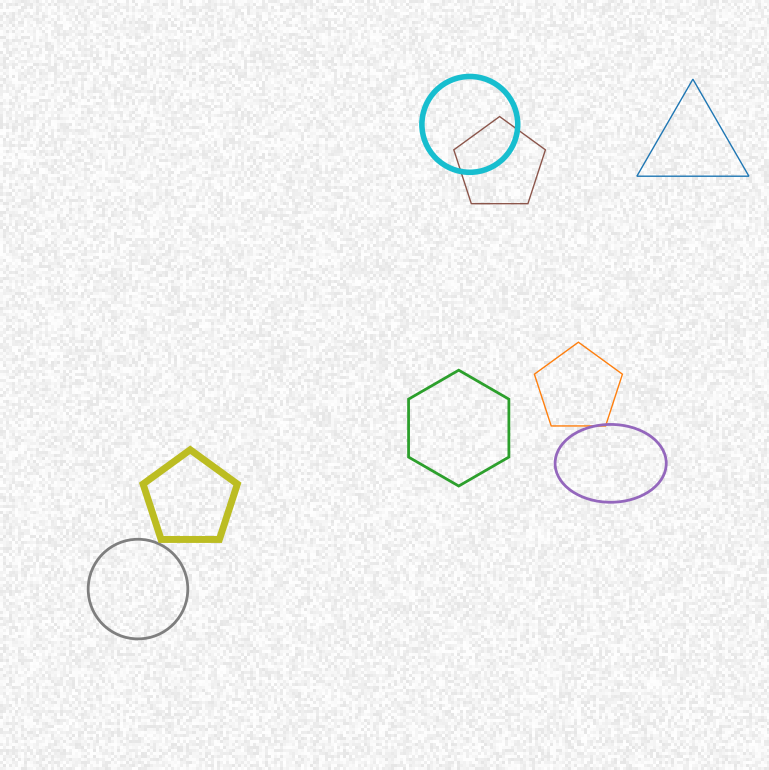[{"shape": "triangle", "thickness": 0.5, "radius": 0.42, "center": [0.9, 0.813]}, {"shape": "pentagon", "thickness": 0.5, "radius": 0.3, "center": [0.751, 0.495]}, {"shape": "hexagon", "thickness": 1, "radius": 0.38, "center": [0.596, 0.444]}, {"shape": "oval", "thickness": 1, "radius": 0.36, "center": [0.793, 0.398]}, {"shape": "pentagon", "thickness": 0.5, "radius": 0.31, "center": [0.649, 0.786]}, {"shape": "circle", "thickness": 1, "radius": 0.32, "center": [0.179, 0.235]}, {"shape": "pentagon", "thickness": 2.5, "radius": 0.32, "center": [0.247, 0.351]}, {"shape": "circle", "thickness": 2, "radius": 0.31, "center": [0.61, 0.838]}]